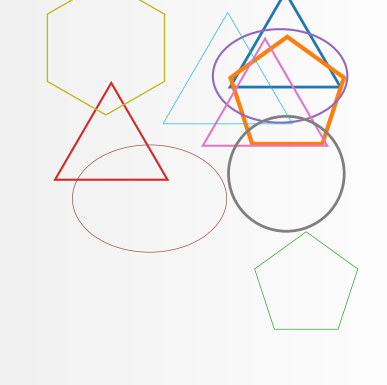[{"shape": "triangle", "thickness": 2, "radius": 0.82, "center": [0.736, 0.856]}, {"shape": "pentagon", "thickness": 3, "radius": 0.77, "center": [0.741, 0.751]}, {"shape": "pentagon", "thickness": 0.5, "radius": 0.7, "center": [0.79, 0.258]}, {"shape": "triangle", "thickness": 1.5, "radius": 0.84, "center": [0.287, 0.617]}, {"shape": "oval", "thickness": 1.5, "radius": 0.87, "center": [0.723, 0.803]}, {"shape": "oval", "thickness": 0.5, "radius": 1.0, "center": [0.386, 0.484]}, {"shape": "triangle", "thickness": 1.5, "radius": 0.93, "center": [0.684, 0.714]}, {"shape": "circle", "thickness": 2, "radius": 0.75, "center": [0.739, 0.549]}, {"shape": "hexagon", "thickness": 1, "radius": 0.87, "center": [0.273, 0.876]}, {"shape": "triangle", "thickness": 0.5, "radius": 0.96, "center": [0.588, 0.775]}]